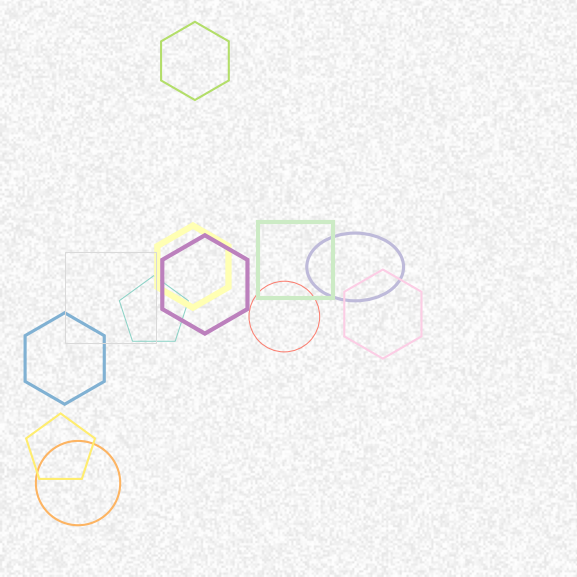[{"shape": "pentagon", "thickness": 0.5, "radius": 0.31, "center": [0.266, 0.459]}, {"shape": "hexagon", "thickness": 3, "radius": 0.36, "center": [0.334, 0.538]}, {"shape": "oval", "thickness": 1.5, "radius": 0.42, "center": [0.615, 0.537]}, {"shape": "circle", "thickness": 0.5, "radius": 0.31, "center": [0.492, 0.451]}, {"shape": "hexagon", "thickness": 1.5, "radius": 0.4, "center": [0.112, 0.378]}, {"shape": "circle", "thickness": 1, "radius": 0.37, "center": [0.135, 0.163]}, {"shape": "hexagon", "thickness": 1, "radius": 0.34, "center": [0.338, 0.894]}, {"shape": "hexagon", "thickness": 1, "radius": 0.39, "center": [0.663, 0.455]}, {"shape": "square", "thickness": 0.5, "radius": 0.4, "center": [0.191, 0.484]}, {"shape": "hexagon", "thickness": 2, "radius": 0.43, "center": [0.355, 0.507]}, {"shape": "square", "thickness": 2, "radius": 0.33, "center": [0.512, 0.549]}, {"shape": "pentagon", "thickness": 1, "radius": 0.31, "center": [0.105, 0.221]}]